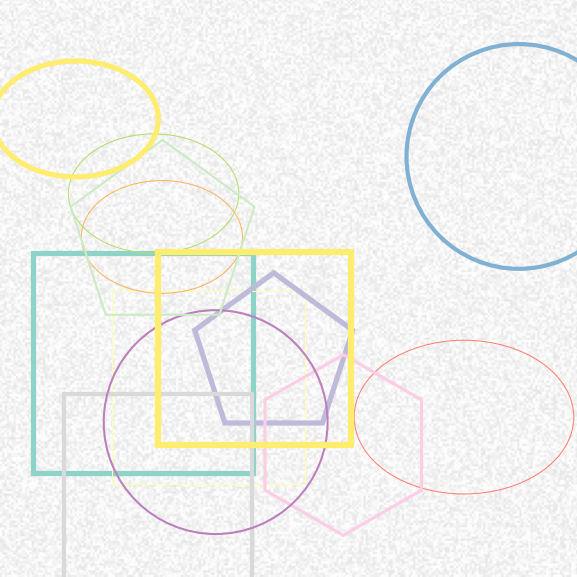[{"shape": "square", "thickness": 2.5, "radius": 0.95, "center": [0.248, 0.37]}, {"shape": "square", "thickness": 0.5, "radius": 0.84, "center": [0.361, 0.327]}, {"shape": "pentagon", "thickness": 2.5, "radius": 0.72, "center": [0.474, 0.383]}, {"shape": "oval", "thickness": 0.5, "radius": 0.95, "center": [0.803, 0.277]}, {"shape": "circle", "thickness": 2, "radius": 0.97, "center": [0.899, 0.728]}, {"shape": "oval", "thickness": 0.5, "radius": 0.7, "center": [0.28, 0.589]}, {"shape": "oval", "thickness": 0.5, "radius": 0.74, "center": [0.266, 0.664]}, {"shape": "hexagon", "thickness": 1.5, "radius": 0.78, "center": [0.594, 0.229]}, {"shape": "square", "thickness": 2, "radius": 0.82, "center": [0.274, 0.153]}, {"shape": "circle", "thickness": 1, "radius": 0.97, "center": [0.373, 0.268]}, {"shape": "pentagon", "thickness": 1, "radius": 0.84, "center": [0.281, 0.589]}, {"shape": "square", "thickness": 3, "radius": 0.84, "center": [0.44, 0.395]}, {"shape": "oval", "thickness": 2.5, "radius": 0.72, "center": [0.131, 0.793]}]